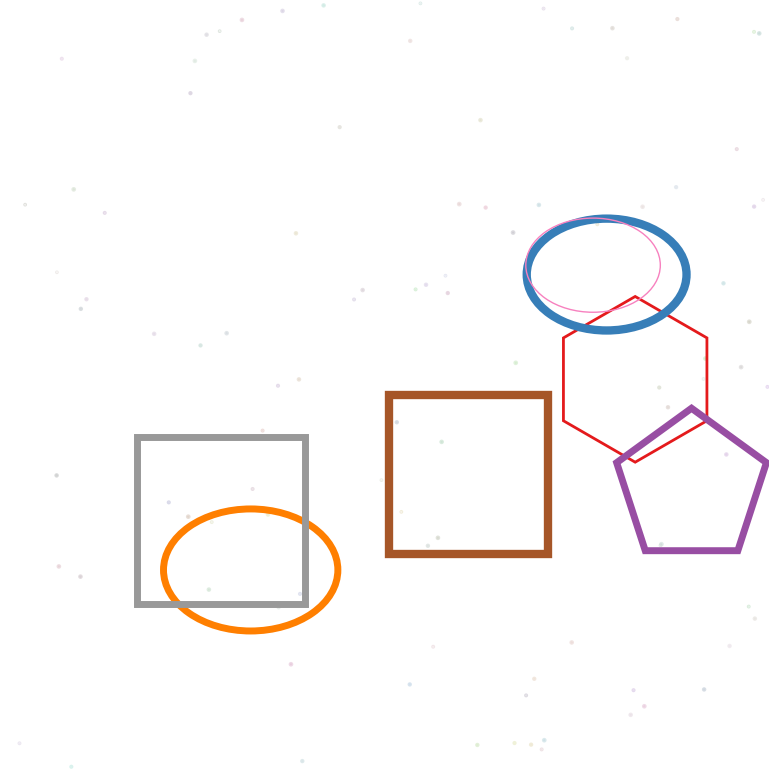[{"shape": "hexagon", "thickness": 1, "radius": 0.54, "center": [0.825, 0.507]}, {"shape": "oval", "thickness": 3, "radius": 0.52, "center": [0.788, 0.643]}, {"shape": "pentagon", "thickness": 2.5, "radius": 0.51, "center": [0.898, 0.368]}, {"shape": "oval", "thickness": 2.5, "radius": 0.57, "center": [0.326, 0.26]}, {"shape": "square", "thickness": 3, "radius": 0.52, "center": [0.608, 0.384]}, {"shape": "oval", "thickness": 0.5, "radius": 0.44, "center": [0.77, 0.656]}, {"shape": "square", "thickness": 2.5, "radius": 0.54, "center": [0.287, 0.324]}]